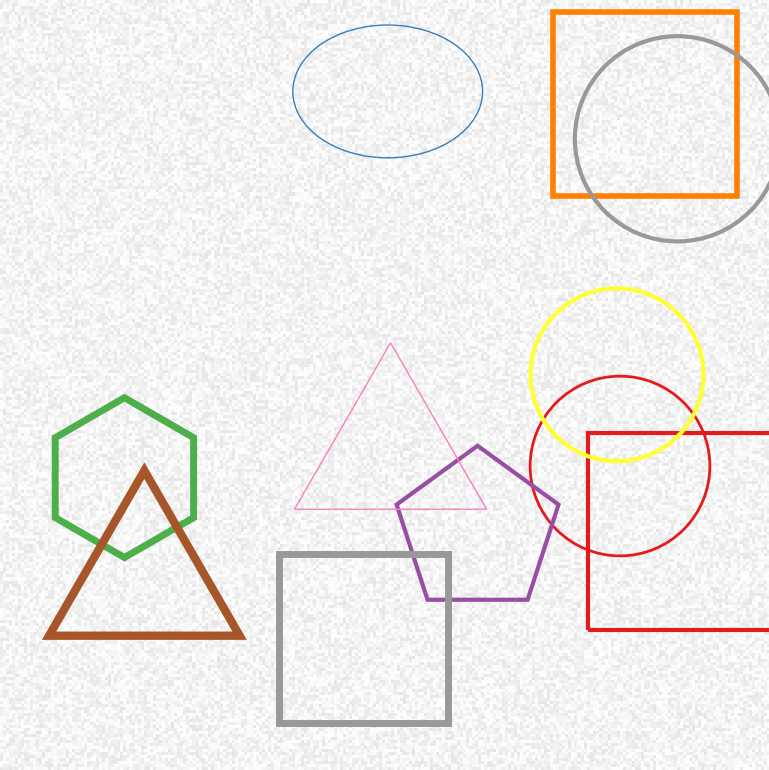[{"shape": "square", "thickness": 1.5, "radius": 0.64, "center": [0.892, 0.309]}, {"shape": "circle", "thickness": 1, "radius": 0.58, "center": [0.805, 0.395]}, {"shape": "oval", "thickness": 0.5, "radius": 0.62, "center": [0.504, 0.881]}, {"shape": "hexagon", "thickness": 2.5, "radius": 0.52, "center": [0.162, 0.38]}, {"shape": "pentagon", "thickness": 1.5, "radius": 0.55, "center": [0.62, 0.311]}, {"shape": "square", "thickness": 2, "radius": 0.6, "center": [0.838, 0.865]}, {"shape": "circle", "thickness": 1.5, "radius": 0.56, "center": [0.801, 0.513]}, {"shape": "triangle", "thickness": 3, "radius": 0.71, "center": [0.187, 0.246]}, {"shape": "triangle", "thickness": 0.5, "radius": 0.72, "center": [0.507, 0.411]}, {"shape": "circle", "thickness": 1.5, "radius": 0.67, "center": [0.88, 0.82]}, {"shape": "square", "thickness": 2.5, "radius": 0.55, "center": [0.472, 0.17]}]